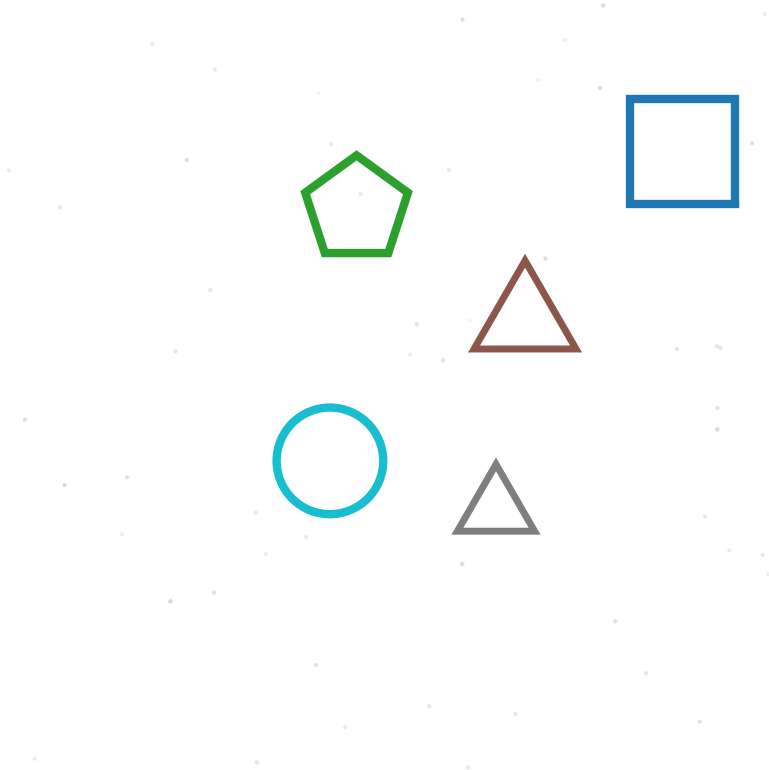[{"shape": "square", "thickness": 3, "radius": 0.34, "center": [0.886, 0.804]}, {"shape": "pentagon", "thickness": 3, "radius": 0.35, "center": [0.463, 0.728]}, {"shape": "triangle", "thickness": 2.5, "radius": 0.38, "center": [0.682, 0.585]}, {"shape": "triangle", "thickness": 2.5, "radius": 0.29, "center": [0.644, 0.339]}, {"shape": "circle", "thickness": 3, "radius": 0.35, "center": [0.428, 0.401]}]